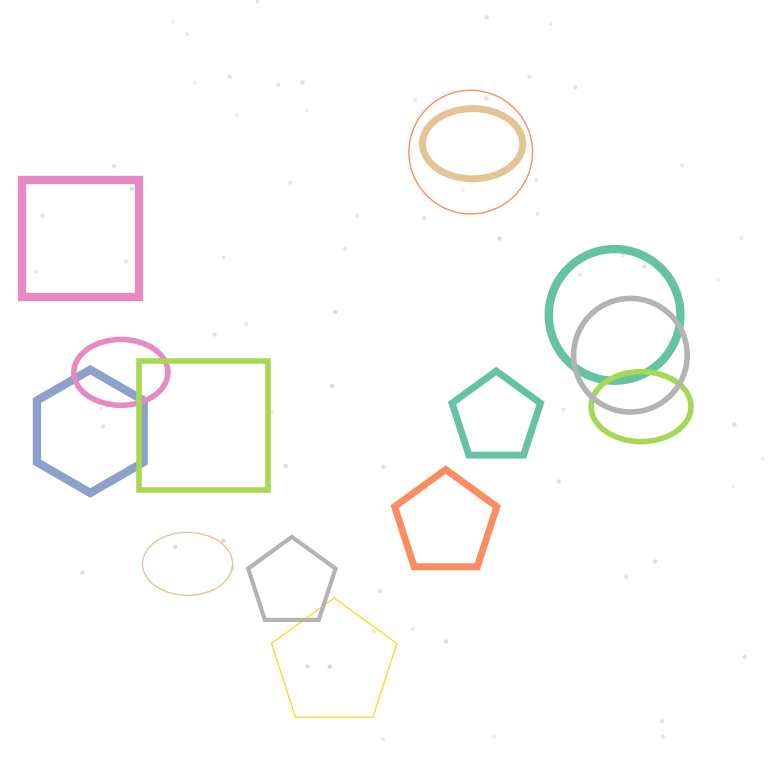[{"shape": "pentagon", "thickness": 2.5, "radius": 0.3, "center": [0.644, 0.458]}, {"shape": "circle", "thickness": 3, "radius": 0.43, "center": [0.798, 0.591]}, {"shape": "pentagon", "thickness": 2.5, "radius": 0.35, "center": [0.579, 0.32]}, {"shape": "circle", "thickness": 0.5, "radius": 0.4, "center": [0.611, 0.802]}, {"shape": "hexagon", "thickness": 3, "radius": 0.4, "center": [0.117, 0.44]}, {"shape": "oval", "thickness": 2, "radius": 0.31, "center": [0.157, 0.516]}, {"shape": "square", "thickness": 3, "radius": 0.38, "center": [0.105, 0.69]}, {"shape": "oval", "thickness": 2, "radius": 0.32, "center": [0.833, 0.472]}, {"shape": "square", "thickness": 2, "radius": 0.42, "center": [0.264, 0.448]}, {"shape": "pentagon", "thickness": 0.5, "radius": 0.43, "center": [0.434, 0.138]}, {"shape": "oval", "thickness": 2.5, "radius": 0.33, "center": [0.614, 0.813]}, {"shape": "oval", "thickness": 0.5, "radius": 0.29, "center": [0.244, 0.268]}, {"shape": "pentagon", "thickness": 1.5, "radius": 0.3, "center": [0.379, 0.243]}, {"shape": "circle", "thickness": 2, "radius": 0.37, "center": [0.819, 0.539]}]